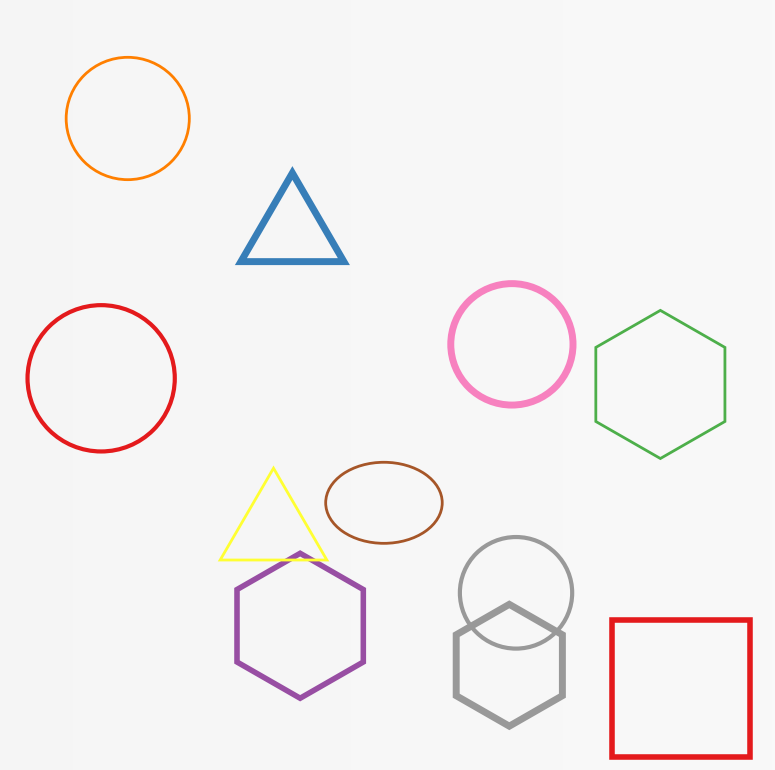[{"shape": "square", "thickness": 2, "radius": 0.45, "center": [0.879, 0.106]}, {"shape": "circle", "thickness": 1.5, "radius": 0.48, "center": [0.131, 0.509]}, {"shape": "triangle", "thickness": 2.5, "radius": 0.38, "center": [0.377, 0.699]}, {"shape": "hexagon", "thickness": 1, "radius": 0.48, "center": [0.852, 0.501]}, {"shape": "hexagon", "thickness": 2, "radius": 0.47, "center": [0.387, 0.187]}, {"shape": "circle", "thickness": 1, "radius": 0.4, "center": [0.165, 0.846]}, {"shape": "triangle", "thickness": 1, "radius": 0.4, "center": [0.353, 0.312]}, {"shape": "oval", "thickness": 1, "radius": 0.38, "center": [0.495, 0.347]}, {"shape": "circle", "thickness": 2.5, "radius": 0.39, "center": [0.661, 0.553]}, {"shape": "hexagon", "thickness": 2.5, "radius": 0.4, "center": [0.657, 0.136]}, {"shape": "circle", "thickness": 1.5, "radius": 0.36, "center": [0.666, 0.23]}]